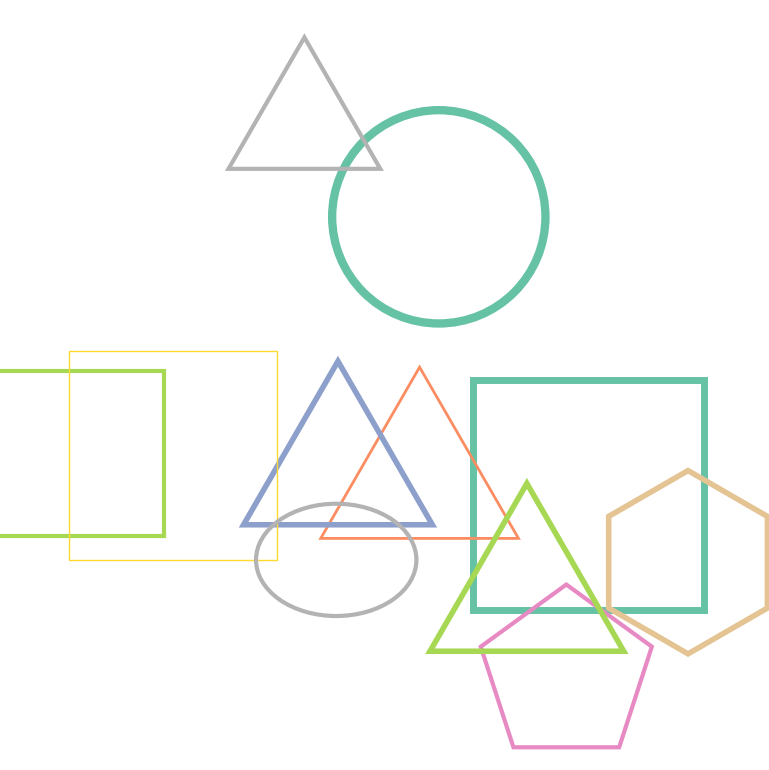[{"shape": "circle", "thickness": 3, "radius": 0.69, "center": [0.57, 0.718]}, {"shape": "square", "thickness": 2.5, "radius": 0.75, "center": [0.764, 0.357]}, {"shape": "triangle", "thickness": 1, "radius": 0.74, "center": [0.545, 0.375]}, {"shape": "triangle", "thickness": 2, "radius": 0.71, "center": [0.439, 0.389]}, {"shape": "pentagon", "thickness": 1.5, "radius": 0.58, "center": [0.735, 0.124]}, {"shape": "triangle", "thickness": 2, "radius": 0.73, "center": [0.684, 0.227]}, {"shape": "square", "thickness": 1.5, "radius": 0.54, "center": [0.106, 0.411]}, {"shape": "square", "thickness": 0.5, "radius": 0.68, "center": [0.225, 0.409]}, {"shape": "hexagon", "thickness": 2, "radius": 0.6, "center": [0.894, 0.27]}, {"shape": "triangle", "thickness": 1.5, "radius": 0.57, "center": [0.395, 0.838]}, {"shape": "oval", "thickness": 1.5, "radius": 0.52, "center": [0.437, 0.273]}]